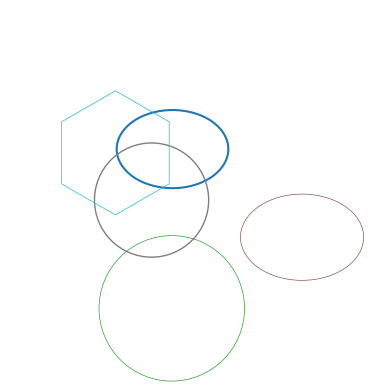[{"shape": "oval", "thickness": 1.5, "radius": 0.72, "center": [0.448, 0.613]}, {"shape": "circle", "thickness": 0.5, "radius": 0.94, "center": [0.446, 0.199]}, {"shape": "oval", "thickness": 0.5, "radius": 0.8, "center": [0.785, 0.384]}, {"shape": "circle", "thickness": 1, "radius": 0.74, "center": [0.394, 0.48]}, {"shape": "hexagon", "thickness": 0.5, "radius": 0.81, "center": [0.3, 0.603]}]